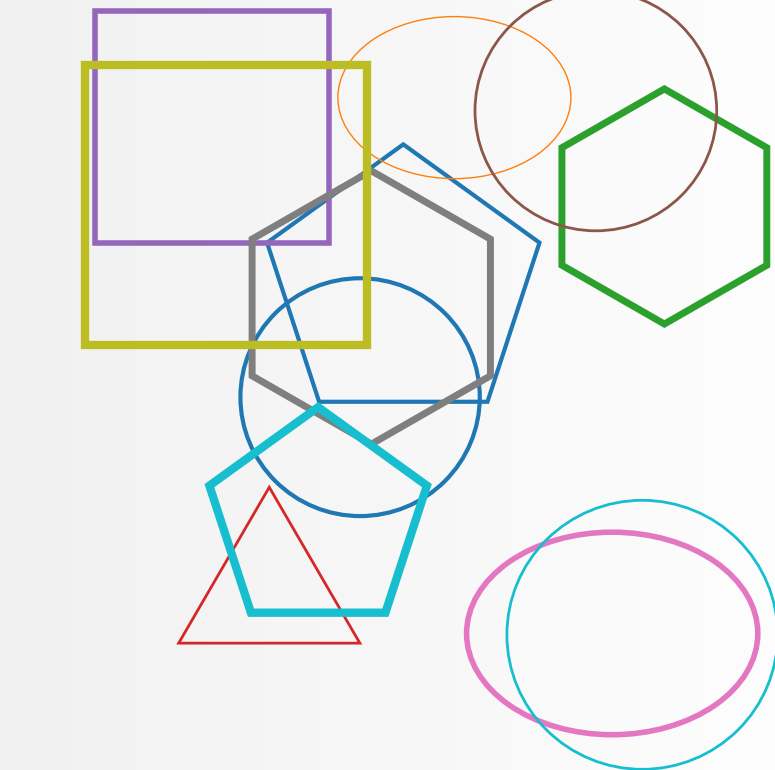[{"shape": "circle", "thickness": 1.5, "radius": 0.77, "center": [0.465, 0.484]}, {"shape": "pentagon", "thickness": 1.5, "radius": 0.92, "center": [0.52, 0.628]}, {"shape": "oval", "thickness": 0.5, "radius": 0.75, "center": [0.586, 0.873]}, {"shape": "hexagon", "thickness": 2.5, "radius": 0.76, "center": [0.857, 0.732]}, {"shape": "triangle", "thickness": 1, "radius": 0.67, "center": [0.347, 0.232]}, {"shape": "square", "thickness": 2, "radius": 0.75, "center": [0.273, 0.835]}, {"shape": "circle", "thickness": 1, "radius": 0.78, "center": [0.769, 0.856]}, {"shape": "oval", "thickness": 2, "radius": 0.94, "center": [0.79, 0.177]}, {"shape": "hexagon", "thickness": 2.5, "radius": 0.89, "center": [0.479, 0.601]}, {"shape": "square", "thickness": 3, "radius": 0.91, "center": [0.292, 0.733]}, {"shape": "pentagon", "thickness": 3, "radius": 0.74, "center": [0.411, 0.324]}, {"shape": "circle", "thickness": 1, "radius": 0.87, "center": [0.829, 0.176]}]